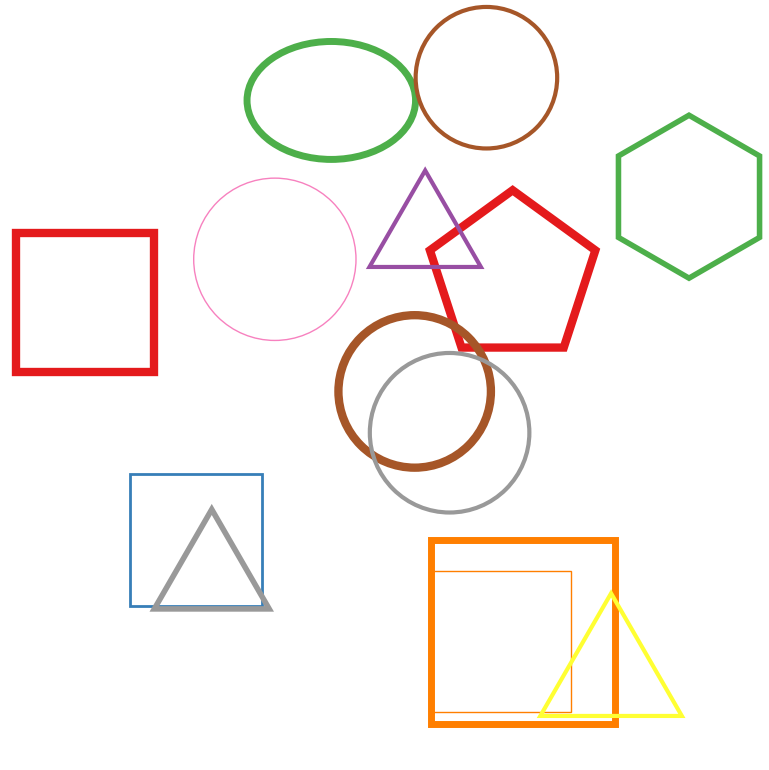[{"shape": "pentagon", "thickness": 3, "radius": 0.56, "center": [0.666, 0.64]}, {"shape": "square", "thickness": 3, "radius": 0.45, "center": [0.11, 0.607]}, {"shape": "square", "thickness": 1, "radius": 0.43, "center": [0.255, 0.298]}, {"shape": "hexagon", "thickness": 2, "radius": 0.53, "center": [0.895, 0.745]}, {"shape": "oval", "thickness": 2.5, "radius": 0.55, "center": [0.43, 0.87]}, {"shape": "triangle", "thickness": 1.5, "radius": 0.42, "center": [0.552, 0.695]}, {"shape": "square", "thickness": 0.5, "radius": 0.46, "center": [0.649, 0.167]}, {"shape": "square", "thickness": 2.5, "radius": 0.6, "center": [0.679, 0.18]}, {"shape": "triangle", "thickness": 1.5, "radius": 0.53, "center": [0.794, 0.123]}, {"shape": "circle", "thickness": 3, "radius": 0.5, "center": [0.539, 0.492]}, {"shape": "circle", "thickness": 1.5, "radius": 0.46, "center": [0.632, 0.899]}, {"shape": "circle", "thickness": 0.5, "radius": 0.53, "center": [0.357, 0.663]}, {"shape": "triangle", "thickness": 2, "radius": 0.43, "center": [0.275, 0.252]}, {"shape": "circle", "thickness": 1.5, "radius": 0.52, "center": [0.584, 0.438]}]